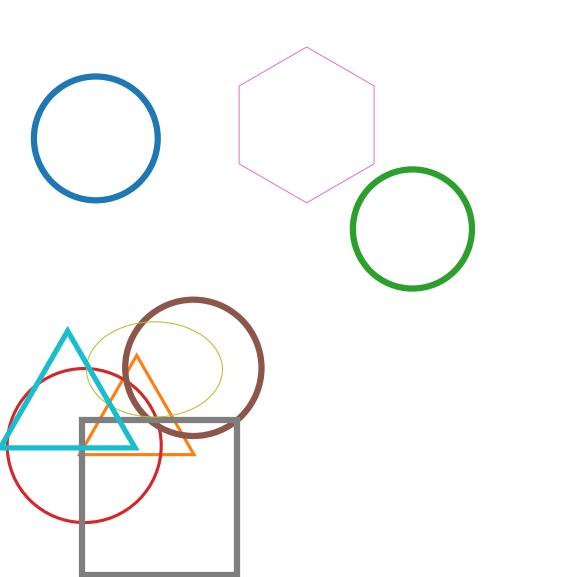[{"shape": "circle", "thickness": 3, "radius": 0.54, "center": [0.166, 0.759]}, {"shape": "triangle", "thickness": 1.5, "radius": 0.57, "center": [0.237, 0.269]}, {"shape": "circle", "thickness": 3, "radius": 0.52, "center": [0.714, 0.603]}, {"shape": "circle", "thickness": 1.5, "radius": 0.67, "center": [0.146, 0.228]}, {"shape": "circle", "thickness": 3, "radius": 0.59, "center": [0.335, 0.362]}, {"shape": "hexagon", "thickness": 0.5, "radius": 0.67, "center": [0.531, 0.783]}, {"shape": "square", "thickness": 3, "radius": 0.67, "center": [0.276, 0.138]}, {"shape": "oval", "thickness": 0.5, "radius": 0.59, "center": [0.267, 0.359]}, {"shape": "triangle", "thickness": 2.5, "radius": 0.67, "center": [0.117, 0.291]}]